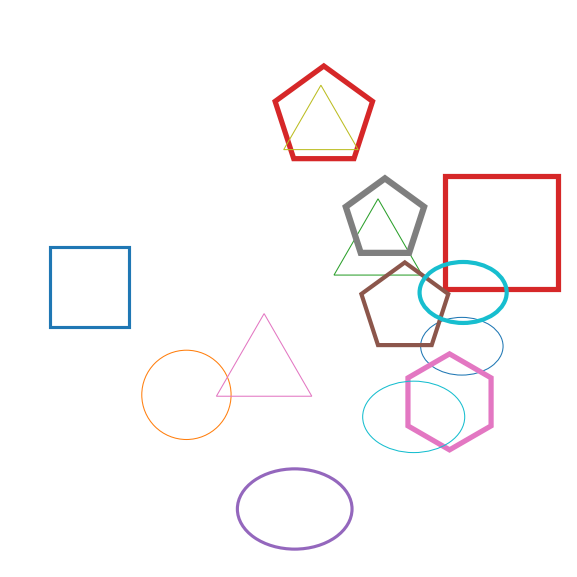[{"shape": "square", "thickness": 1.5, "radius": 0.35, "center": [0.155, 0.502]}, {"shape": "oval", "thickness": 0.5, "radius": 0.36, "center": [0.8, 0.4]}, {"shape": "circle", "thickness": 0.5, "radius": 0.39, "center": [0.323, 0.315]}, {"shape": "triangle", "thickness": 0.5, "radius": 0.44, "center": [0.655, 0.567]}, {"shape": "square", "thickness": 2.5, "radius": 0.49, "center": [0.869, 0.596]}, {"shape": "pentagon", "thickness": 2.5, "radius": 0.44, "center": [0.561, 0.796]}, {"shape": "oval", "thickness": 1.5, "radius": 0.5, "center": [0.51, 0.118]}, {"shape": "pentagon", "thickness": 2, "radius": 0.4, "center": [0.701, 0.466]}, {"shape": "hexagon", "thickness": 2.5, "radius": 0.42, "center": [0.778, 0.303]}, {"shape": "triangle", "thickness": 0.5, "radius": 0.48, "center": [0.457, 0.361]}, {"shape": "pentagon", "thickness": 3, "radius": 0.36, "center": [0.667, 0.619]}, {"shape": "triangle", "thickness": 0.5, "radius": 0.37, "center": [0.556, 0.777]}, {"shape": "oval", "thickness": 2, "radius": 0.38, "center": [0.802, 0.493]}, {"shape": "oval", "thickness": 0.5, "radius": 0.44, "center": [0.716, 0.277]}]